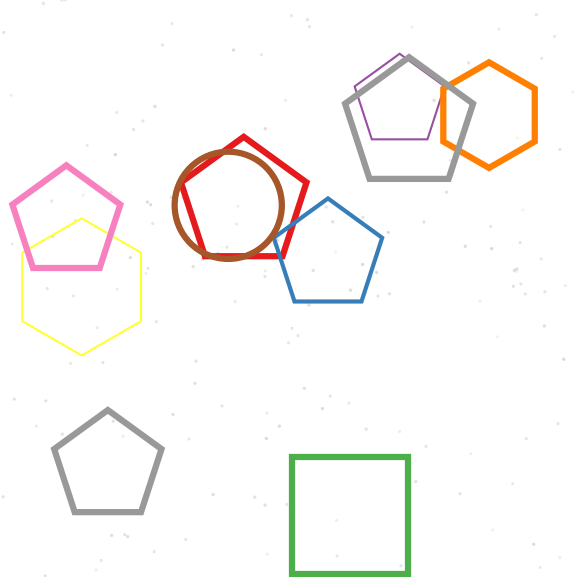[{"shape": "pentagon", "thickness": 3, "radius": 0.57, "center": [0.422, 0.648]}, {"shape": "pentagon", "thickness": 2, "radius": 0.49, "center": [0.568, 0.557]}, {"shape": "square", "thickness": 3, "radius": 0.5, "center": [0.607, 0.106]}, {"shape": "pentagon", "thickness": 1, "radius": 0.41, "center": [0.692, 0.824]}, {"shape": "hexagon", "thickness": 3, "radius": 0.46, "center": [0.847, 0.8]}, {"shape": "hexagon", "thickness": 1, "radius": 0.59, "center": [0.141, 0.502]}, {"shape": "circle", "thickness": 3, "radius": 0.46, "center": [0.395, 0.644]}, {"shape": "pentagon", "thickness": 3, "radius": 0.49, "center": [0.115, 0.615]}, {"shape": "pentagon", "thickness": 3, "radius": 0.58, "center": [0.708, 0.784]}, {"shape": "pentagon", "thickness": 3, "radius": 0.49, "center": [0.187, 0.191]}]